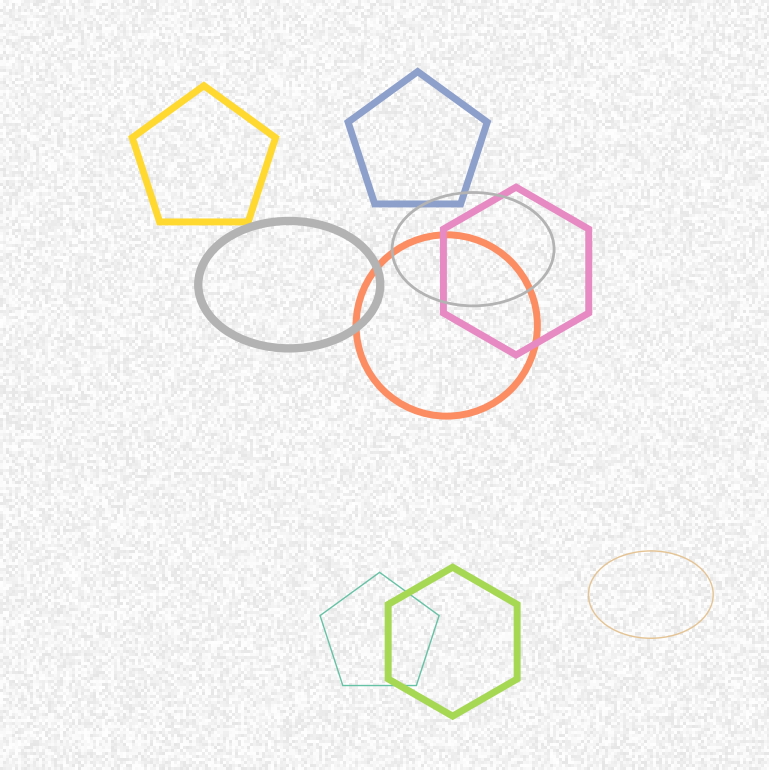[{"shape": "pentagon", "thickness": 0.5, "radius": 0.41, "center": [0.493, 0.175]}, {"shape": "circle", "thickness": 2.5, "radius": 0.59, "center": [0.58, 0.577]}, {"shape": "pentagon", "thickness": 2.5, "radius": 0.48, "center": [0.542, 0.812]}, {"shape": "hexagon", "thickness": 2.5, "radius": 0.54, "center": [0.67, 0.648]}, {"shape": "hexagon", "thickness": 2.5, "radius": 0.48, "center": [0.588, 0.167]}, {"shape": "pentagon", "thickness": 2.5, "radius": 0.49, "center": [0.265, 0.791]}, {"shape": "oval", "thickness": 0.5, "radius": 0.41, "center": [0.845, 0.228]}, {"shape": "oval", "thickness": 3, "radius": 0.59, "center": [0.376, 0.63]}, {"shape": "oval", "thickness": 1, "radius": 0.53, "center": [0.614, 0.676]}]